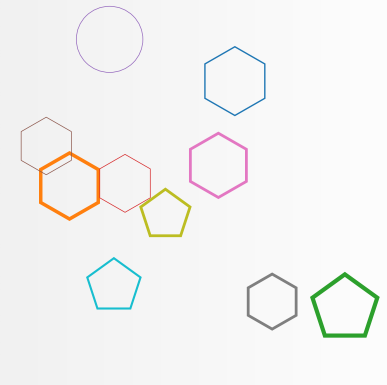[{"shape": "hexagon", "thickness": 1, "radius": 0.45, "center": [0.606, 0.789]}, {"shape": "hexagon", "thickness": 2.5, "radius": 0.43, "center": [0.179, 0.517]}, {"shape": "pentagon", "thickness": 3, "radius": 0.44, "center": [0.89, 0.199]}, {"shape": "hexagon", "thickness": 0.5, "radius": 0.38, "center": [0.323, 0.524]}, {"shape": "circle", "thickness": 0.5, "radius": 0.43, "center": [0.283, 0.898]}, {"shape": "hexagon", "thickness": 0.5, "radius": 0.37, "center": [0.119, 0.621]}, {"shape": "hexagon", "thickness": 2, "radius": 0.42, "center": [0.564, 0.571]}, {"shape": "hexagon", "thickness": 2, "radius": 0.36, "center": [0.702, 0.217]}, {"shape": "pentagon", "thickness": 2, "radius": 0.33, "center": [0.427, 0.442]}, {"shape": "pentagon", "thickness": 1.5, "radius": 0.36, "center": [0.294, 0.257]}]